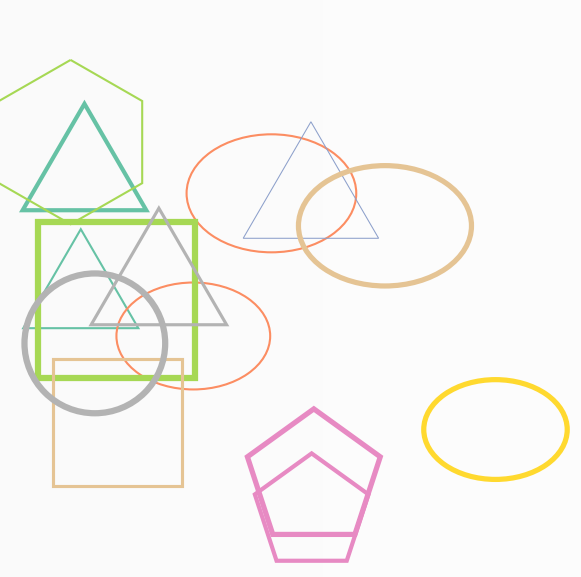[{"shape": "triangle", "thickness": 1, "radius": 0.57, "center": [0.139, 0.488]}, {"shape": "triangle", "thickness": 2, "radius": 0.61, "center": [0.145, 0.697]}, {"shape": "oval", "thickness": 1, "radius": 0.73, "center": [0.467, 0.664]}, {"shape": "oval", "thickness": 1, "radius": 0.66, "center": [0.333, 0.417]}, {"shape": "triangle", "thickness": 0.5, "radius": 0.67, "center": [0.535, 0.654]}, {"shape": "pentagon", "thickness": 2.5, "radius": 0.6, "center": [0.54, 0.171]}, {"shape": "pentagon", "thickness": 2, "radius": 0.51, "center": [0.536, 0.111]}, {"shape": "square", "thickness": 3, "radius": 0.68, "center": [0.2, 0.48]}, {"shape": "hexagon", "thickness": 1, "radius": 0.71, "center": [0.121, 0.753]}, {"shape": "oval", "thickness": 2.5, "radius": 0.62, "center": [0.852, 0.255]}, {"shape": "oval", "thickness": 2.5, "radius": 0.74, "center": [0.662, 0.608]}, {"shape": "square", "thickness": 1.5, "radius": 0.55, "center": [0.202, 0.267]}, {"shape": "triangle", "thickness": 1.5, "radius": 0.67, "center": [0.273, 0.504]}, {"shape": "circle", "thickness": 3, "radius": 0.61, "center": [0.163, 0.405]}]